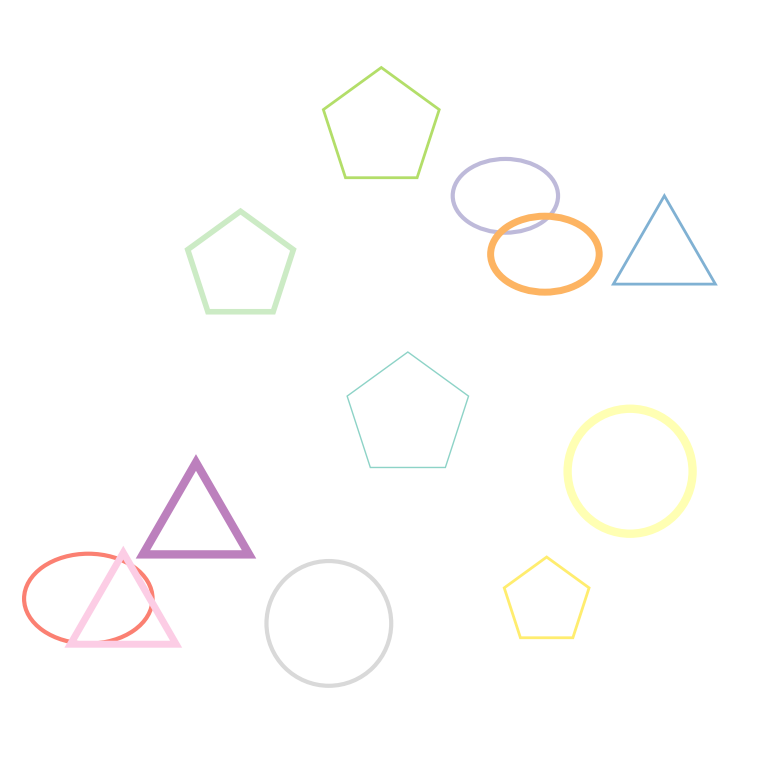[{"shape": "pentagon", "thickness": 0.5, "radius": 0.41, "center": [0.53, 0.46]}, {"shape": "circle", "thickness": 3, "radius": 0.41, "center": [0.818, 0.388]}, {"shape": "oval", "thickness": 1.5, "radius": 0.34, "center": [0.656, 0.746]}, {"shape": "oval", "thickness": 1.5, "radius": 0.42, "center": [0.115, 0.222]}, {"shape": "triangle", "thickness": 1, "radius": 0.38, "center": [0.863, 0.669]}, {"shape": "oval", "thickness": 2.5, "radius": 0.35, "center": [0.708, 0.67]}, {"shape": "pentagon", "thickness": 1, "radius": 0.4, "center": [0.495, 0.833]}, {"shape": "triangle", "thickness": 2.5, "radius": 0.4, "center": [0.16, 0.203]}, {"shape": "circle", "thickness": 1.5, "radius": 0.41, "center": [0.427, 0.19]}, {"shape": "triangle", "thickness": 3, "radius": 0.4, "center": [0.255, 0.32]}, {"shape": "pentagon", "thickness": 2, "radius": 0.36, "center": [0.312, 0.653]}, {"shape": "pentagon", "thickness": 1, "radius": 0.29, "center": [0.71, 0.219]}]